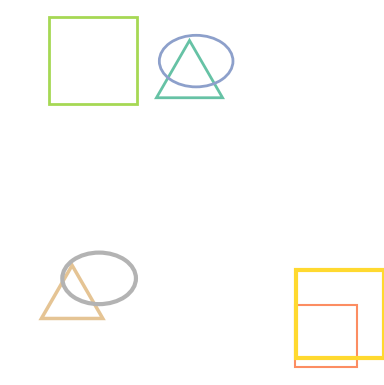[{"shape": "triangle", "thickness": 2, "radius": 0.5, "center": [0.492, 0.796]}, {"shape": "square", "thickness": 1.5, "radius": 0.4, "center": [0.846, 0.128]}, {"shape": "oval", "thickness": 2, "radius": 0.48, "center": [0.509, 0.841]}, {"shape": "square", "thickness": 2, "radius": 0.57, "center": [0.242, 0.843]}, {"shape": "square", "thickness": 3, "radius": 0.57, "center": [0.883, 0.184]}, {"shape": "triangle", "thickness": 2.5, "radius": 0.46, "center": [0.187, 0.219]}, {"shape": "oval", "thickness": 3, "radius": 0.48, "center": [0.257, 0.277]}]